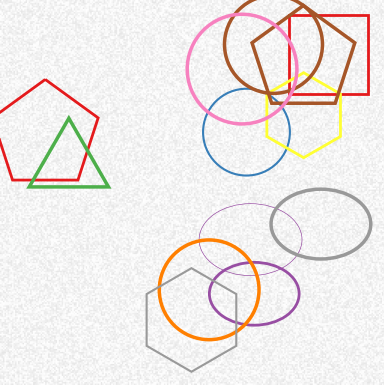[{"shape": "square", "thickness": 2, "radius": 0.51, "center": [0.853, 0.859]}, {"shape": "pentagon", "thickness": 2, "radius": 0.72, "center": [0.118, 0.649]}, {"shape": "circle", "thickness": 1.5, "radius": 0.56, "center": [0.64, 0.657]}, {"shape": "triangle", "thickness": 2.5, "radius": 0.59, "center": [0.179, 0.574]}, {"shape": "oval", "thickness": 2, "radius": 0.58, "center": [0.66, 0.237]}, {"shape": "oval", "thickness": 0.5, "radius": 0.67, "center": [0.651, 0.378]}, {"shape": "circle", "thickness": 2.5, "radius": 0.65, "center": [0.543, 0.247]}, {"shape": "hexagon", "thickness": 2, "radius": 0.55, "center": [0.789, 0.701]}, {"shape": "pentagon", "thickness": 2.5, "radius": 0.7, "center": [0.788, 0.845]}, {"shape": "circle", "thickness": 2.5, "radius": 0.64, "center": [0.71, 0.885]}, {"shape": "circle", "thickness": 2.5, "radius": 0.71, "center": [0.629, 0.821]}, {"shape": "hexagon", "thickness": 1.5, "radius": 0.67, "center": [0.497, 0.169]}, {"shape": "oval", "thickness": 2.5, "radius": 0.65, "center": [0.834, 0.418]}]